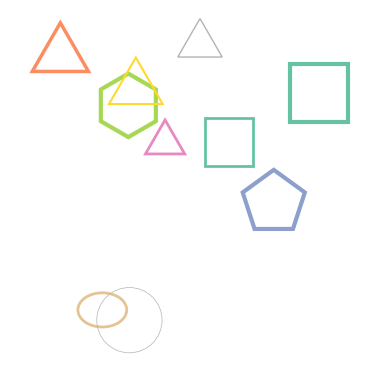[{"shape": "square", "thickness": 2, "radius": 0.31, "center": [0.596, 0.63]}, {"shape": "square", "thickness": 3, "radius": 0.38, "center": [0.829, 0.759]}, {"shape": "triangle", "thickness": 2.5, "radius": 0.42, "center": [0.157, 0.857]}, {"shape": "pentagon", "thickness": 3, "radius": 0.42, "center": [0.711, 0.474]}, {"shape": "triangle", "thickness": 2, "radius": 0.29, "center": [0.429, 0.63]}, {"shape": "hexagon", "thickness": 3, "radius": 0.41, "center": [0.333, 0.726]}, {"shape": "triangle", "thickness": 1.5, "radius": 0.4, "center": [0.353, 0.77]}, {"shape": "oval", "thickness": 2, "radius": 0.32, "center": [0.266, 0.195]}, {"shape": "triangle", "thickness": 1, "radius": 0.33, "center": [0.519, 0.885]}, {"shape": "circle", "thickness": 0.5, "radius": 0.42, "center": [0.336, 0.168]}]